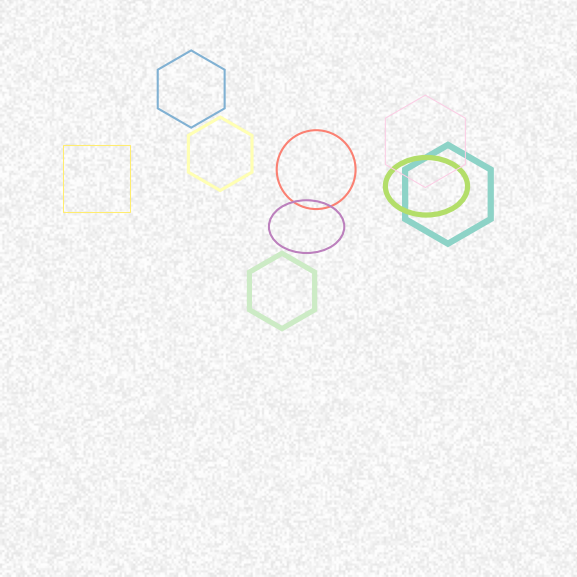[{"shape": "hexagon", "thickness": 3, "radius": 0.43, "center": [0.776, 0.663]}, {"shape": "hexagon", "thickness": 1.5, "radius": 0.32, "center": [0.381, 0.733]}, {"shape": "circle", "thickness": 1, "radius": 0.34, "center": [0.547, 0.705]}, {"shape": "hexagon", "thickness": 1, "radius": 0.33, "center": [0.331, 0.845]}, {"shape": "oval", "thickness": 2.5, "radius": 0.36, "center": [0.738, 0.677]}, {"shape": "hexagon", "thickness": 0.5, "radius": 0.4, "center": [0.737, 0.754]}, {"shape": "oval", "thickness": 1, "radius": 0.33, "center": [0.531, 0.607]}, {"shape": "hexagon", "thickness": 2.5, "radius": 0.33, "center": [0.488, 0.495]}, {"shape": "square", "thickness": 0.5, "radius": 0.29, "center": [0.168, 0.689]}]